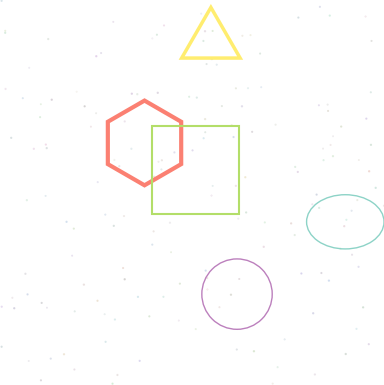[{"shape": "oval", "thickness": 1, "radius": 0.5, "center": [0.897, 0.424]}, {"shape": "hexagon", "thickness": 3, "radius": 0.55, "center": [0.375, 0.629]}, {"shape": "square", "thickness": 1.5, "radius": 0.57, "center": [0.508, 0.559]}, {"shape": "circle", "thickness": 1, "radius": 0.46, "center": [0.616, 0.236]}, {"shape": "triangle", "thickness": 2.5, "radius": 0.44, "center": [0.548, 0.893]}]